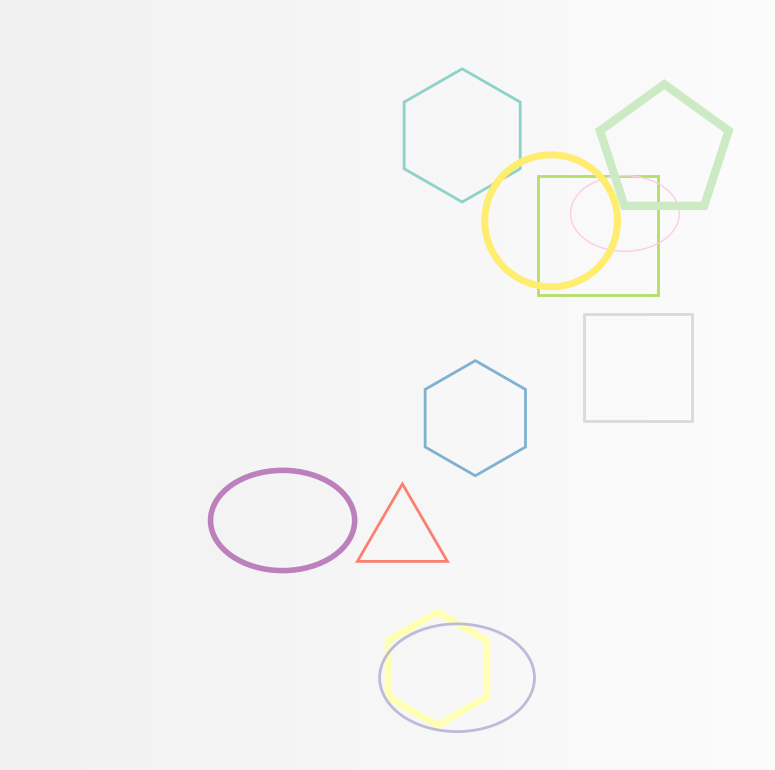[{"shape": "hexagon", "thickness": 1, "radius": 0.43, "center": [0.596, 0.824]}, {"shape": "hexagon", "thickness": 2.5, "radius": 0.37, "center": [0.564, 0.131]}, {"shape": "oval", "thickness": 1, "radius": 0.5, "center": [0.59, 0.12]}, {"shape": "triangle", "thickness": 1, "radius": 0.34, "center": [0.519, 0.304]}, {"shape": "hexagon", "thickness": 1, "radius": 0.37, "center": [0.613, 0.457]}, {"shape": "square", "thickness": 1, "radius": 0.39, "center": [0.772, 0.695]}, {"shape": "oval", "thickness": 0.5, "radius": 0.35, "center": [0.806, 0.723]}, {"shape": "square", "thickness": 1, "radius": 0.35, "center": [0.823, 0.522]}, {"shape": "oval", "thickness": 2, "radius": 0.47, "center": [0.365, 0.324]}, {"shape": "pentagon", "thickness": 3, "radius": 0.44, "center": [0.857, 0.803]}, {"shape": "circle", "thickness": 2.5, "radius": 0.43, "center": [0.711, 0.713]}]